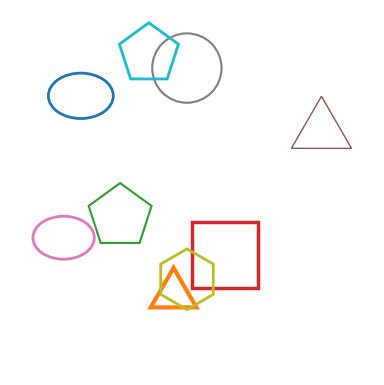[{"shape": "oval", "thickness": 2, "radius": 0.42, "center": [0.21, 0.751]}, {"shape": "triangle", "thickness": 3, "radius": 0.34, "center": [0.451, 0.236]}, {"shape": "pentagon", "thickness": 1.5, "radius": 0.43, "center": [0.312, 0.439]}, {"shape": "square", "thickness": 2.5, "radius": 0.43, "center": [0.585, 0.337]}, {"shape": "triangle", "thickness": 1, "radius": 0.45, "center": [0.835, 0.66]}, {"shape": "oval", "thickness": 2, "radius": 0.4, "center": [0.165, 0.383]}, {"shape": "circle", "thickness": 1.5, "radius": 0.45, "center": [0.485, 0.823]}, {"shape": "hexagon", "thickness": 2, "radius": 0.39, "center": [0.486, 0.275]}, {"shape": "pentagon", "thickness": 2, "radius": 0.4, "center": [0.387, 0.86]}]